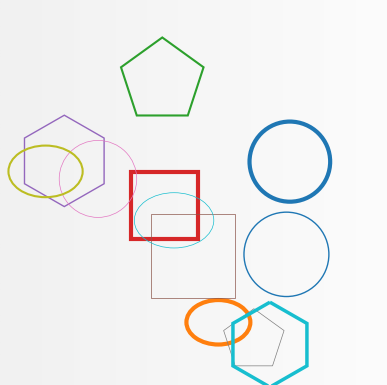[{"shape": "circle", "thickness": 3, "radius": 0.52, "center": [0.748, 0.58]}, {"shape": "circle", "thickness": 1, "radius": 0.55, "center": [0.739, 0.339]}, {"shape": "oval", "thickness": 3, "radius": 0.41, "center": [0.564, 0.163]}, {"shape": "pentagon", "thickness": 1.5, "radius": 0.56, "center": [0.419, 0.791]}, {"shape": "square", "thickness": 3, "radius": 0.44, "center": [0.424, 0.466]}, {"shape": "hexagon", "thickness": 1, "radius": 0.59, "center": [0.166, 0.582]}, {"shape": "square", "thickness": 0.5, "radius": 0.55, "center": [0.498, 0.336]}, {"shape": "circle", "thickness": 0.5, "radius": 0.5, "center": [0.253, 0.535]}, {"shape": "pentagon", "thickness": 0.5, "radius": 0.41, "center": [0.655, 0.116]}, {"shape": "oval", "thickness": 1.5, "radius": 0.48, "center": [0.118, 0.555]}, {"shape": "oval", "thickness": 0.5, "radius": 0.51, "center": [0.449, 0.428]}, {"shape": "hexagon", "thickness": 2.5, "radius": 0.55, "center": [0.697, 0.105]}]